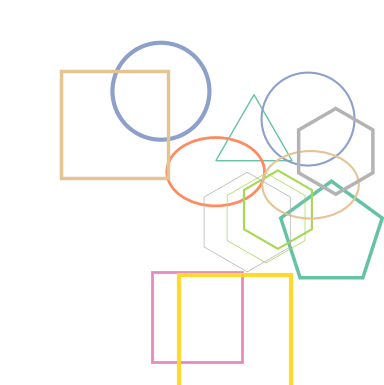[{"shape": "pentagon", "thickness": 2.5, "radius": 0.69, "center": [0.861, 0.391]}, {"shape": "triangle", "thickness": 1, "radius": 0.57, "center": [0.66, 0.64]}, {"shape": "oval", "thickness": 2, "radius": 0.63, "center": [0.56, 0.554]}, {"shape": "circle", "thickness": 1.5, "radius": 0.6, "center": [0.8, 0.691]}, {"shape": "circle", "thickness": 3, "radius": 0.63, "center": [0.418, 0.763]}, {"shape": "square", "thickness": 2, "radius": 0.59, "center": [0.512, 0.176]}, {"shape": "hexagon", "thickness": 1.5, "radius": 0.51, "center": [0.722, 0.456]}, {"shape": "hexagon", "thickness": 0.5, "radius": 0.58, "center": [0.691, 0.434]}, {"shape": "square", "thickness": 3, "radius": 0.72, "center": [0.611, 0.14]}, {"shape": "square", "thickness": 2.5, "radius": 0.7, "center": [0.297, 0.676]}, {"shape": "oval", "thickness": 1.5, "radius": 0.63, "center": [0.807, 0.52]}, {"shape": "hexagon", "thickness": 0.5, "radius": 0.65, "center": [0.642, 0.423]}, {"shape": "hexagon", "thickness": 2.5, "radius": 0.56, "center": [0.872, 0.607]}]